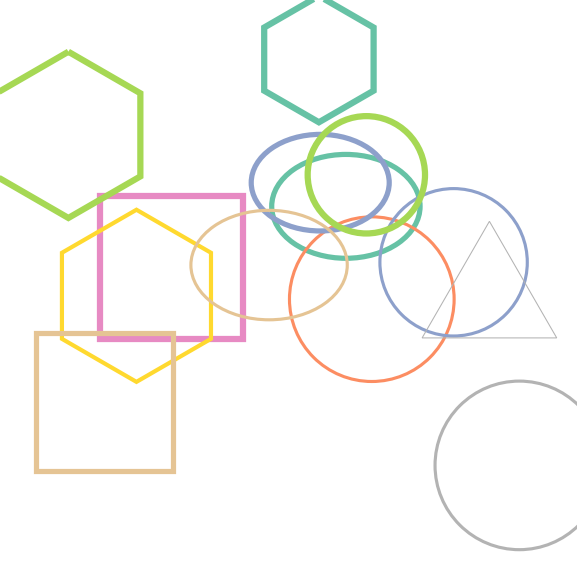[{"shape": "oval", "thickness": 2.5, "radius": 0.64, "center": [0.599, 0.642]}, {"shape": "hexagon", "thickness": 3, "radius": 0.55, "center": [0.552, 0.897]}, {"shape": "circle", "thickness": 1.5, "radius": 0.71, "center": [0.644, 0.481]}, {"shape": "circle", "thickness": 1.5, "radius": 0.64, "center": [0.785, 0.545]}, {"shape": "oval", "thickness": 2.5, "radius": 0.6, "center": [0.554, 0.683]}, {"shape": "square", "thickness": 3, "radius": 0.62, "center": [0.297, 0.537]}, {"shape": "hexagon", "thickness": 3, "radius": 0.72, "center": [0.118, 0.766]}, {"shape": "circle", "thickness": 3, "radius": 0.51, "center": [0.634, 0.696]}, {"shape": "hexagon", "thickness": 2, "radius": 0.75, "center": [0.236, 0.487]}, {"shape": "oval", "thickness": 1.5, "radius": 0.68, "center": [0.466, 0.54]}, {"shape": "square", "thickness": 2.5, "radius": 0.6, "center": [0.181, 0.303]}, {"shape": "triangle", "thickness": 0.5, "radius": 0.67, "center": [0.847, 0.481]}, {"shape": "circle", "thickness": 1.5, "radius": 0.73, "center": [0.899, 0.193]}]